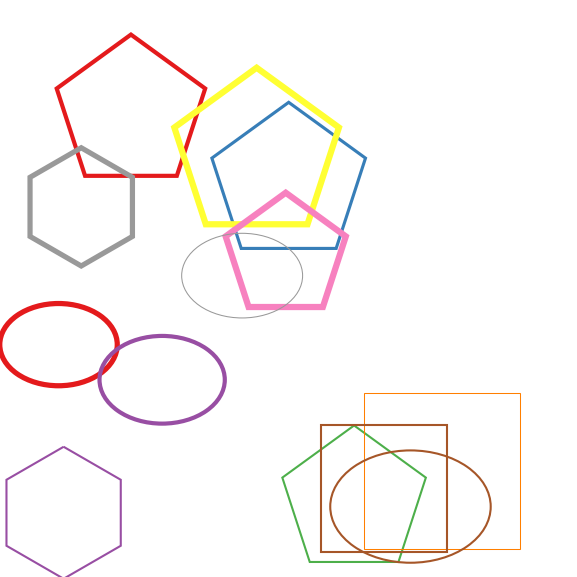[{"shape": "pentagon", "thickness": 2, "radius": 0.68, "center": [0.227, 0.804]}, {"shape": "oval", "thickness": 2.5, "radius": 0.51, "center": [0.101, 0.402]}, {"shape": "pentagon", "thickness": 1.5, "radius": 0.7, "center": [0.5, 0.682]}, {"shape": "pentagon", "thickness": 1, "radius": 0.65, "center": [0.613, 0.132]}, {"shape": "oval", "thickness": 2, "radius": 0.54, "center": [0.281, 0.342]}, {"shape": "hexagon", "thickness": 1, "radius": 0.57, "center": [0.11, 0.111]}, {"shape": "square", "thickness": 0.5, "radius": 0.67, "center": [0.765, 0.184]}, {"shape": "pentagon", "thickness": 3, "radius": 0.75, "center": [0.444, 0.732]}, {"shape": "square", "thickness": 1, "radius": 0.55, "center": [0.664, 0.153]}, {"shape": "oval", "thickness": 1, "radius": 0.69, "center": [0.711, 0.122]}, {"shape": "pentagon", "thickness": 3, "radius": 0.55, "center": [0.495, 0.556]}, {"shape": "oval", "thickness": 0.5, "radius": 0.52, "center": [0.419, 0.522]}, {"shape": "hexagon", "thickness": 2.5, "radius": 0.51, "center": [0.141, 0.641]}]